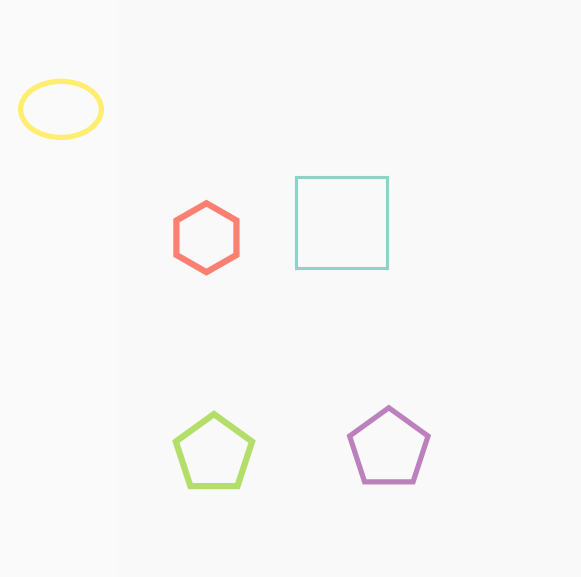[{"shape": "square", "thickness": 1.5, "radius": 0.39, "center": [0.588, 0.614]}, {"shape": "hexagon", "thickness": 3, "radius": 0.3, "center": [0.355, 0.588]}, {"shape": "pentagon", "thickness": 3, "radius": 0.34, "center": [0.368, 0.213]}, {"shape": "pentagon", "thickness": 2.5, "radius": 0.35, "center": [0.669, 0.222]}, {"shape": "oval", "thickness": 2.5, "radius": 0.35, "center": [0.105, 0.81]}]